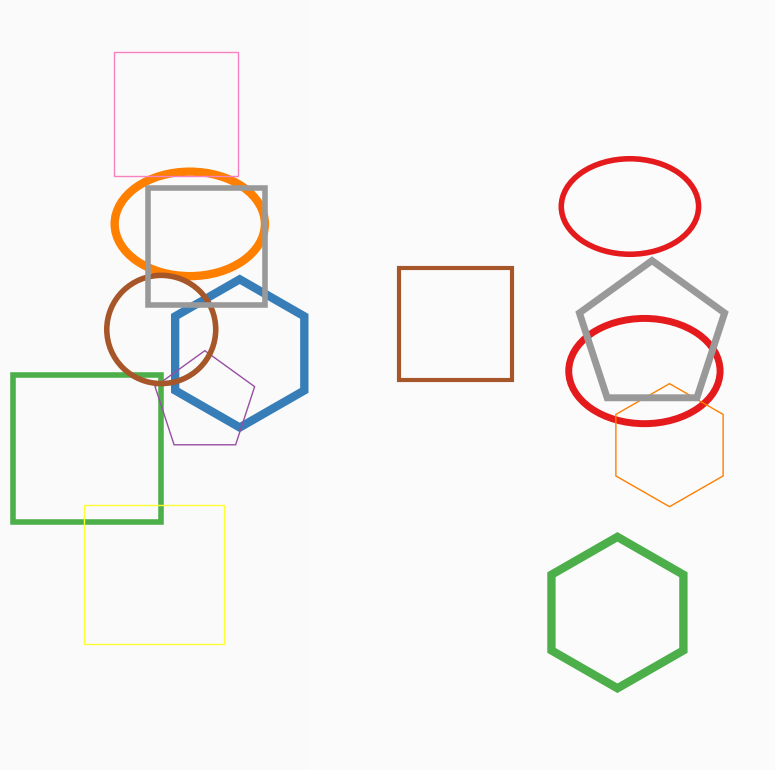[{"shape": "oval", "thickness": 2.5, "radius": 0.49, "center": [0.831, 0.518]}, {"shape": "oval", "thickness": 2, "radius": 0.44, "center": [0.813, 0.732]}, {"shape": "hexagon", "thickness": 3, "radius": 0.48, "center": [0.309, 0.541]}, {"shape": "square", "thickness": 2, "radius": 0.48, "center": [0.113, 0.418]}, {"shape": "hexagon", "thickness": 3, "radius": 0.49, "center": [0.797, 0.204]}, {"shape": "pentagon", "thickness": 0.5, "radius": 0.34, "center": [0.264, 0.477]}, {"shape": "hexagon", "thickness": 0.5, "radius": 0.4, "center": [0.864, 0.422]}, {"shape": "oval", "thickness": 3, "radius": 0.48, "center": [0.245, 0.709]}, {"shape": "square", "thickness": 0.5, "radius": 0.45, "center": [0.199, 0.254]}, {"shape": "square", "thickness": 1.5, "radius": 0.36, "center": [0.588, 0.579]}, {"shape": "circle", "thickness": 2, "radius": 0.35, "center": [0.208, 0.572]}, {"shape": "square", "thickness": 0.5, "radius": 0.4, "center": [0.227, 0.852]}, {"shape": "pentagon", "thickness": 2.5, "radius": 0.49, "center": [0.841, 0.563]}, {"shape": "square", "thickness": 2, "radius": 0.38, "center": [0.267, 0.68]}]